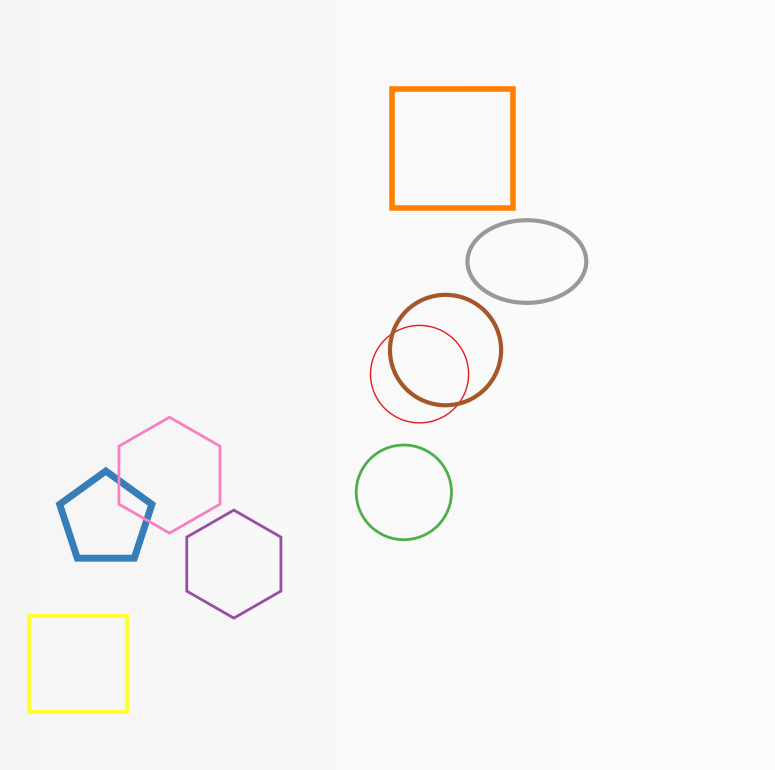[{"shape": "circle", "thickness": 0.5, "radius": 0.32, "center": [0.541, 0.514]}, {"shape": "pentagon", "thickness": 2.5, "radius": 0.31, "center": [0.137, 0.326]}, {"shape": "circle", "thickness": 1, "radius": 0.31, "center": [0.521, 0.361]}, {"shape": "hexagon", "thickness": 1, "radius": 0.35, "center": [0.302, 0.267]}, {"shape": "square", "thickness": 2, "radius": 0.39, "center": [0.584, 0.807]}, {"shape": "square", "thickness": 1.5, "radius": 0.31, "center": [0.101, 0.138]}, {"shape": "circle", "thickness": 1.5, "radius": 0.36, "center": [0.575, 0.545]}, {"shape": "hexagon", "thickness": 1, "radius": 0.38, "center": [0.219, 0.383]}, {"shape": "oval", "thickness": 1.5, "radius": 0.38, "center": [0.68, 0.66]}]